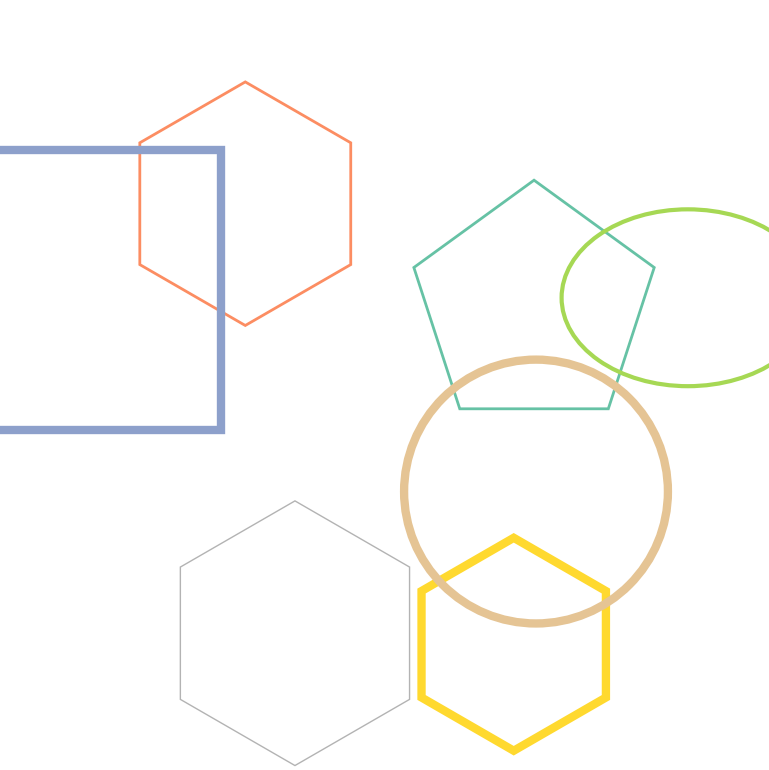[{"shape": "pentagon", "thickness": 1, "radius": 0.82, "center": [0.694, 0.602]}, {"shape": "hexagon", "thickness": 1, "radius": 0.79, "center": [0.319, 0.735]}, {"shape": "square", "thickness": 3, "radius": 0.91, "center": [0.105, 0.623]}, {"shape": "oval", "thickness": 1.5, "radius": 0.82, "center": [0.893, 0.613]}, {"shape": "hexagon", "thickness": 3, "radius": 0.69, "center": [0.667, 0.163]}, {"shape": "circle", "thickness": 3, "radius": 0.86, "center": [0.696, 0.362]}, {"shape": "hexagon", "thickness": 0.5, "radius": 0.86, "center": [0.383, 0.178]}]